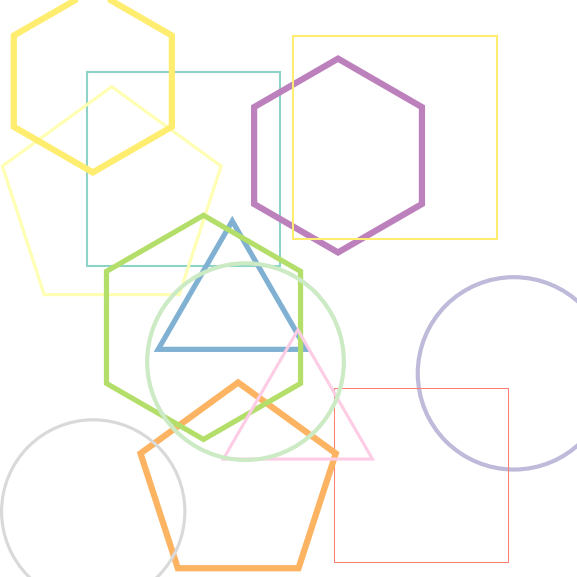[{"shape": "square", "thickness": 1, "radius": 0.84, "center": [0.318, 0.706]}, {"shape": "pentagon", "thickness": 1.5, "radius": 1.0, "center": [0.193, 0.65]}, {"shape": "circle", "thickness": 2, "radius": 0.83, "center": [0.89, 0.353]}, {"shape": "square", "thickness": 0.5, "radius": 0.75, "center": [0.73, 0.177]}, {"shape": "triangle", "thickness": 2.5, "radius": 0.74, "center": [0.402, 0.468]}, {"shape": "pentagon", "thickness": 3, "radius": 0.89, "center": [0.412, 0.159]}, {"shape": "hexagon", "thickness": 2.5, "radius": 0.97, "center": [0.352, 0.432]}, {"shape": "triangle", "thickness": 1.5, "radius": 0.75, "center": [0.516, 0.279]}, {"shape": "circle", "thickness": 1.5, "radius": 0.79, "center": [0.161, 0.114]}, {"shape": "hexagon", "thickness": 3, "radius": 0.84, "center": [0.585, 0.73]}, {"shape": "circle", "thickness": 2, "radius": 0.85, "center": [0.425, 0.373]}, {"shape": "hexagon", "thickness": 3, "radius": 0.79, "center": [0.161, 0.859]}, {"shape": "square", "thickness": 1, "radius": 0.88, "center": [0.684, 0.761]}]